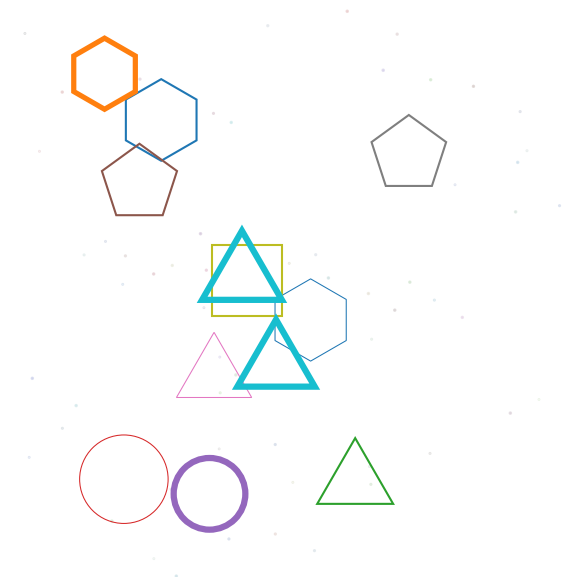[{"shape": "hexagon", "thickness": 1, "radius": 0.35, "center": [0.279, 0.791]}, {"shape": "hexagon", "thickness": 0.5, "radius": 0.36, "center": [0.538, 0.445]}, {"shape": "hexagon", "thickness": 2.5, "radius": 0.31, "center": [0.181, 0.871]}, {"shape": "triangle", "thickness": 1, "radius": 0.38, "center": [0.615, 0.165]}, {"shape": "circle", "thickness": 0.5, "radius": 0.38, "center": [0.215, 0.169]}, {"shape": "circle", "thickness": 3, "radius": 0.31, "center": [0.363, 0.144]}, {"shape": "pentagon", "thickness": 1, "radius": 0.34, "center": [0.241, 0.682]}, {"shape": "triangle", "thickness": 0.5, "radius": 0.38, "center": [0.371, 0.348]}, {"shape": "pentagon", "thickness": 1, "radius": 0.34, "center": [0.708, 0.732]}, {"shape": "square", "thickness": 1, "radius": 0.3, "center": [0.428, 0.513]}, {"shape": "triangle", "thickness": 3, "radius": 0.39, "center": [0.478, 0.368]}, {"shape": "triangle", "thickness": 3, "radius": 0.4, "center": [0.419, 0.52]}]